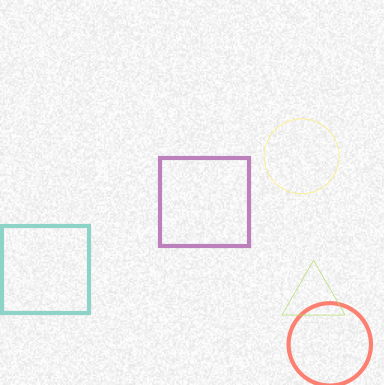[{"shape": "square", "thickness": 3, "radius": 0.57, "center": [0.117, 0.3]}, {"shape": "circle", "thickness": 3, "radius": 0.53, "center": [0.857, 0.106]}, {"shape": "triangle", "thickness": 0.5, "radius": 0.47, "center": [0.814, 0.229]}, {"shape": "square", "thickness": 3, "radius": 0.57, "center": [0.531, 0.476]}, {"shape": "circle", "thickness": 0.5, "radius": 0.49, "center": [0.783, 0.594]}]